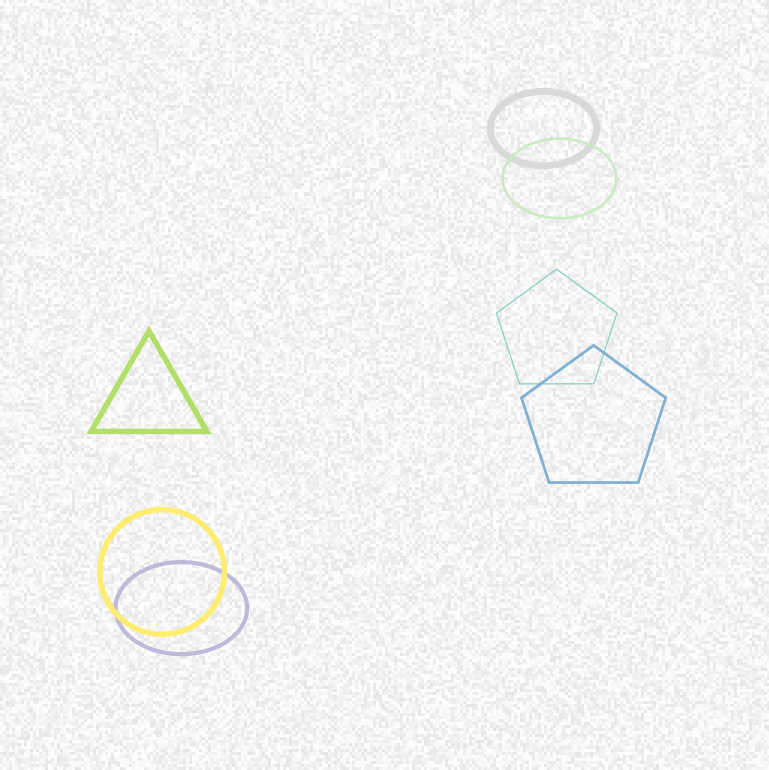[{"shape": "pentagon", "thickness": 0.5, "radius": 0.41, "center": [0.723, 0.568]}, {"shape": "oval", "thickness": 1.5, "radius": 0.43, "center": [0.236, 0.21]}, {"shape": "pentagon", "thickness": 1, "radius": 0.49, "center": [0.771, 0.453]}, {"shape": "triangle", "thickness": 2, "radius": 0.43, "center": [0.194, 0.483]}, {"shape": "oval", "thickness": 2.5, "radius": 0.35, "center": [0.706, 0.833]}, {"shape": "oval", "thickness": 1, "radius": 0.37, "center": [0.727, 0.768]}, {"shape": "circle", "thickness": 2, "radius": 0.4, "center": [0.211, 0.257]}]